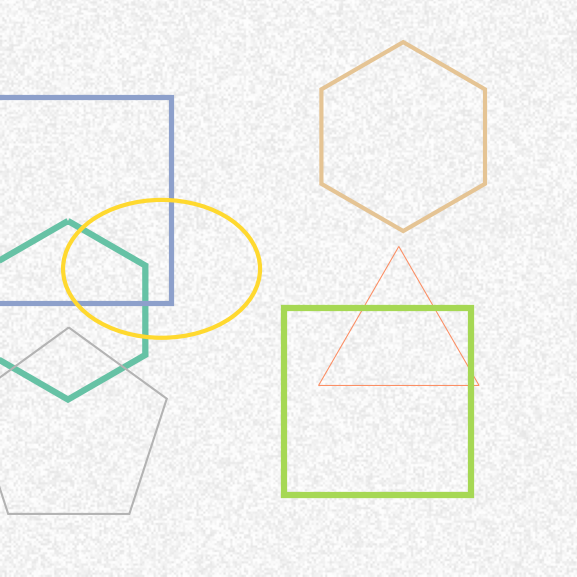[{"shape": "hexagon", "thickness": 3, "radius": 0.77, "center": [0.118, 0.462]}, {"shape": "triangle", "thickness": 0.5, "radius": 0.8, "center": [0.691, 0.412]}, {"shape": "square", "thickness": 2.5, "radius": 0.89, "center": [0.118, 0.652]}, {"shape": "square", "thickness": 3, "radius": 0.81, "center": [0.654, 0.304]}, {"shape": "oval", "thickness": 2, "radius": 0.85, "center": [0.28, 0.534]}, {"shape": "hexagon", "thickness": 2, "radius": 0.82, "center": [0.698, 0.763]}, {"shape": "pentagon", "thickness": 1, "radius": 0.89, "center": [0.119, 0.254]}]